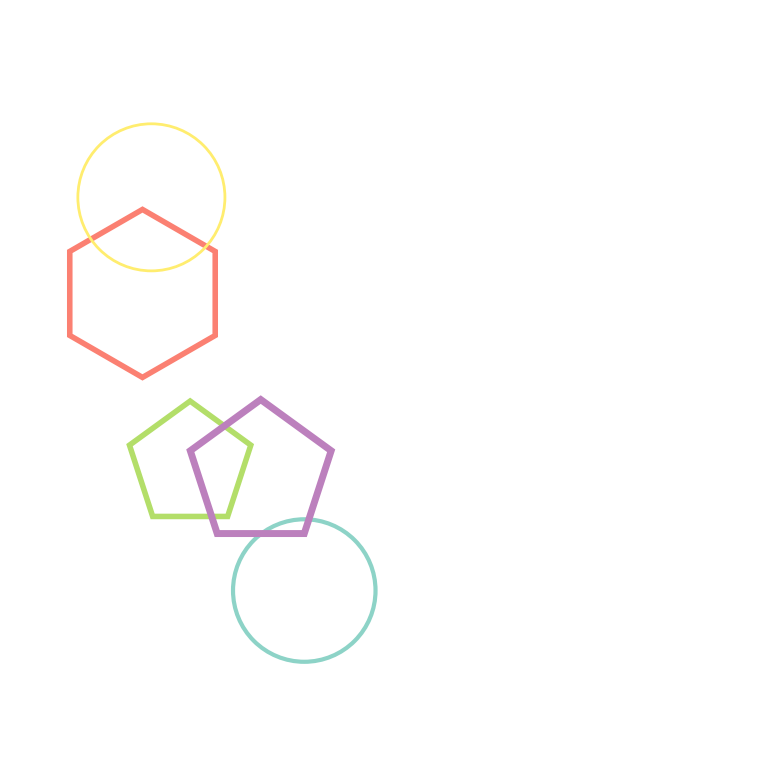[{"shape": "circle", "thickness": 1.5, "radius": 0.46, "center": [0.395, 0.233]}, {"shape": "hexagon", "thickness": 2, "radius": 0.55, "center": [0.185, 0.619]}, {"shape": "pentagon", "thickness": 2, "radius": 0.41, "center": [0.247, 0.396]}, {"shape": "pentagon", "thickness": 2.5, "radius": 0.48, "center": [0.339, 0.385]}, {"shape": "circle", "thickness": 1, "radius": 0.48, "center": [0.197, 0.744]}]